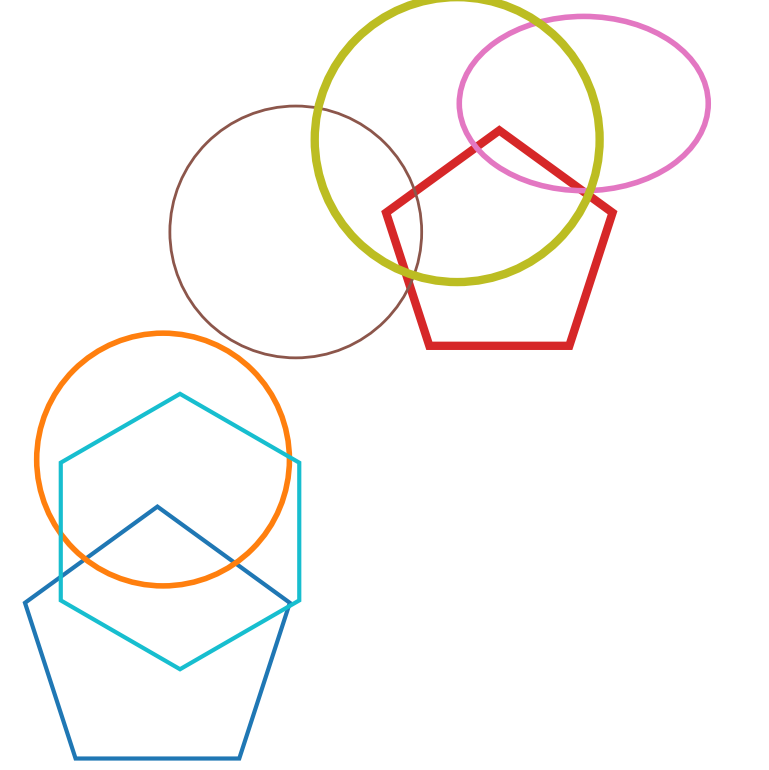[{"shape": "pentagon", "thickness": 1.5, "radius": 0.9, "center": [0.204, 0.161]}, {"shape": "circle", "thickness": 2, "radius": 0.82, "center": [0.212, 0.403]}, {"shape": "pentagon", "thickness": 3, "radius": 0.77, "center": [0.648, 0.676]}, {"shape": "circle", "thickness": 1, "radius": 0.82, "center": [0.384, 0.699]}, {"shape": "oval", "thickness": 2, "radius": 0.81, "center": [0.758, 0.866]}, {"shape": "circle", "thickness": 3, "radius": 0.92, "center": [0.594, 0.819]}, {"shape": "hexagon", "thickness": 1.5, "radius": 0.89, "center": [0.234, 0.31]}]